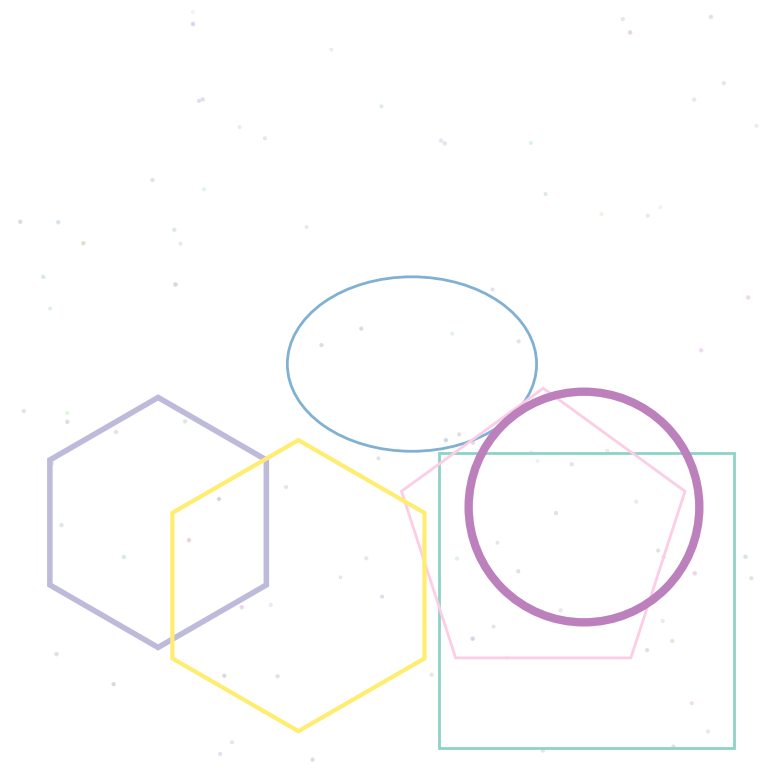[{"shape": "square", "thickness": 1, "radius": 0.96, "center": [0.762, 0.22]}, {"shape": "hexagon", "thickness": 2, "radius": 0.81, "center": [0.205, 0.321]}, {"shape": "oval", "thickness": 1, "radius": 0.81, "center": [0.535, 0.527]}, {"shape": "pentagon", "thickness": 1, "radius": 0.97, "center": [0.706, 0.302]}, {"shape": "circle", "thickness": 3, "radius": 0.75, "center": [0.758, 0.342]}, {"shape": "hexagon", "thickness": 1.5, "radius": 0.95, "center": [0.388, 0.239]}]